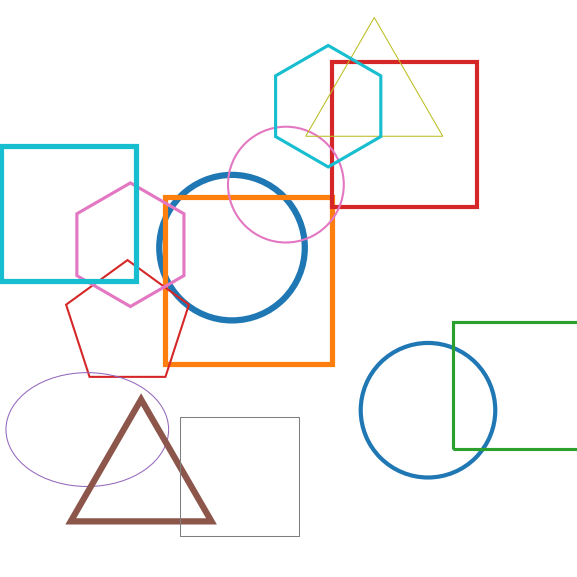[{"shape": "circle", "thickness": 2, "radius": 0.58, "center": [0.741, 0.289]}, {"shape": "circle", "thickness": 3, "radius": 0.63, "center": [0.402, 0.57]}, {"shape": "square", "thickness": 2.5, "radius": 0.72, "center": [0.43, 0.513]}, {"shape": "square", "thickness": 1.5, "radius": 0.55, "center": [0.894, 0.331]}, {"shape": "square", "thickness": 2, "radius": 0.63, "center": [0.7, 0.766]}, {"shape": "pentagon", "thickness": 1, "radius": 0.56, "center": [0.221, 0.437]}, {"shape": "oval", "thickness": 0.5, "radius": 0.7, "center": [0.151, 0.255]}, {"shape": "triangle", "thickness": 3, "radius": 0.7, "center": [0.244, 0.167]}, {"shape": "circle", "thickness": 1, "radius": 0.5, "center": [0.495, 0.679]}, {"shape": "hexagon", "thickness": 1.5, "radius": 0.54, "center": [0.226, 0.575]}, {"shape": "square", "thickness": 0.5, "radius": 0.52, "center": [0.415, 0.174]}, {"shape": "triangle", "thickness": 0.5, "radius": 0.69, "center": [0.648, 0.832]}, {"shape": "square", "thickness": 2.5, "radius": 0.59, "center": [0.118, 0.63]}, {"shape": "hexagon", "thickness": 1.5, "radius": 0.53, "center": [0.568, 0.815]}]